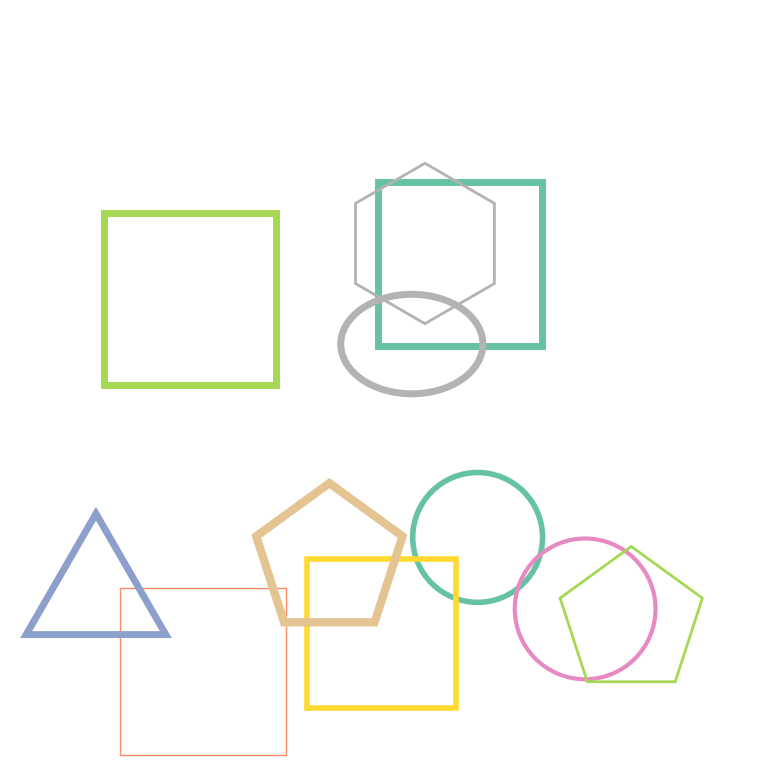[{"shape": "circle", "thickness": 2, "radius": 0.42, "center": [0.62, 0.302]}, {"shape": "square", "thickness": 2.5, "radius": 0.53, "center": [0.598, 0.657]}, {"shape": "square", "thickness": 0.5, "radius": 0.54, "center": [0.264, 0.128]}, {"shape": "triangle", "thickness": 2.5, "radius": 0.52, "center": [0.125, 0.228]}, {"shape": "circle", "thickness": 1.5, "radius": 0.46, "center": [0.76, 0.209]}, {"shape": "pentagon", "thickness": 1, "radius": 0.49, "center": [0.82, 0.193]}, {"shape": "square", "thickness": 2.5, "radius": 0.56, "center": [0.247, 0.612]}, {"shape": "square", "thickness": 2, "radius": 0.49, "center": [0.496, 0.177]}, {"shape": "pentagon", "thickness": 3, "radius": 0.5, "center": [0.428, 0.273]}, {"shape": "hexagon", "thickness": 1, "radius": 0.52, "center": [0.552, 0.684]}, {"shape": "oval", "thickness": 2.5, "radius": 0.46, "center": [0.535, 0.553]}]